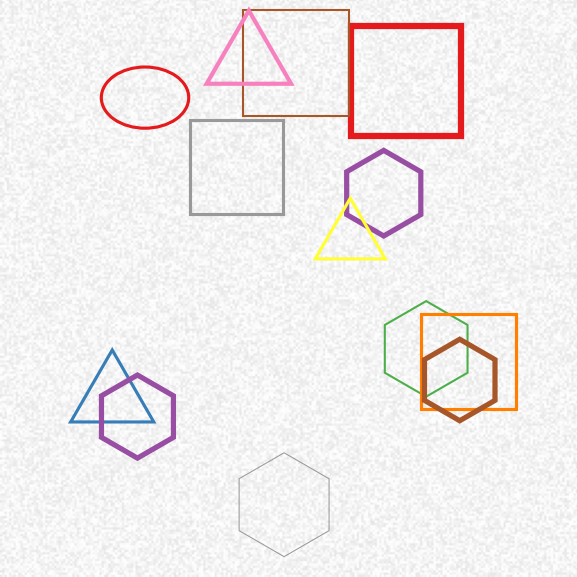[{"shape": "square", "thickness": 3, "radius": 0.48, "center": [0.704, 0.859]}, {"shape": "oval", "thickness": 1.5, "radius": 0.38, "center": [0.251, 0.83]}, {"shape": "triangle", "thickness": 1.5, "radius": 0.42, "center": [0.194, 0.31]}, {"shape": "hexagon", "thickness": 1, "radius": 0.41, "center": [0.738, 0.395]}, {"shape": "hexagon", "thickness": 2.5, "radius": 0.36, "center": [0.238, 0.278]}, {"shape": "hexagon", "thickness": 2.5, "radius": 0.37, "center": [0.664, 0.665]}, {"shape": "square", "thickness": 1.5, "radius": 0.41, "center": [0.811, 0.373]}, {"shape": "triangle", "thickness": 1.5, "radius": 0.35, "center": [0.607, 0.586]}, {"shape": "square", "thickness": 1, "radius": 0.46, "center": [0.513, 0.89]}, {"shape": "hexagon", "thickness": 2.5, "radius": 0.35, "center": [0.796, 0.341]}, {"shape": "triangle", "thickness": 2, "radius": 0.42, "center": [0.431, 0.896]}, {"shape": "hexagon", "thickness": 0.5, "radius": 0.45, "center": [0.492, 0.125]}, {"shape": "square", "thickness": 1.5, "radius": 0.41, "center": [0.409, 0.709]}]